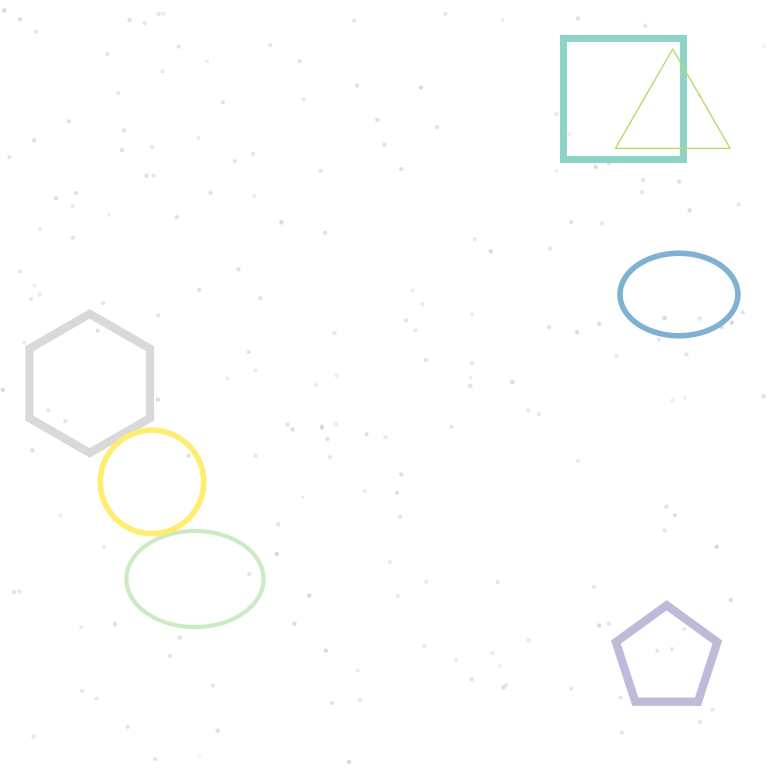[{"shape": "square", "thickness": 2.5, "radius": 0.39, "center": [0.809, 0.872]}, {"shape": "pentagon", "thickness": 3, "radius": 0.35, "center": [0.866, 0.145]}, {"shape": "oval", "thickness": 2, "radius": 0.38, "center": [0.882, 0.618]}, {"shape": "triangle", "thickness": 0.5, "radius": 0.43, "center": [0.874, 0.85]}, {"shape": "hexagon", "thickness": 3, "radius": 0.45, "center": [0.116, 0.502]}, {"shape": "oval", "thickness": 1.5, "radius": 0.45, "center": [0.253, 0.248]}, {"shape": "circle", "thickness": 2, "radius": 0.34, "center": [0.197, 0.374]}]